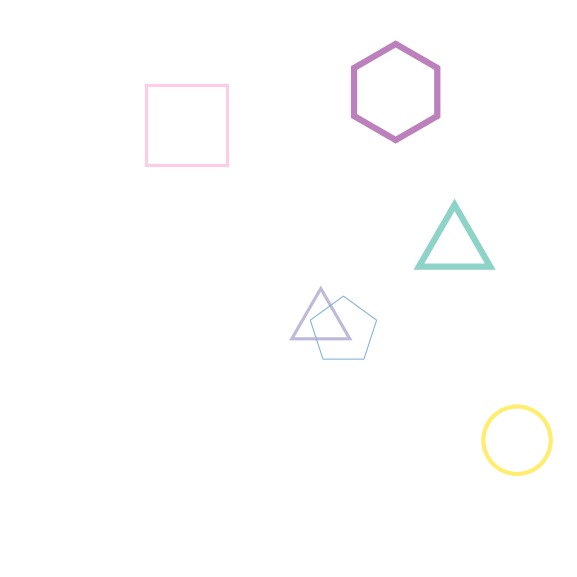[{"shape": "triangle", "thickness": 3, "radius": 0.36, "center": [0.787, 0.573]}, {"shape": "triangle", "thickness": 1.5, "radius": 0.29, "center": [0.555, 0.441]}, {"shape": "pentagon", "thickness": 0.5, "radius": 0.3, "center": [0.595, 0.426]}, {"shape": "square", "thickness": 1.5, "radius": 0.35, "center": [0.323, 0.783]}, {"shape": "hexagon", "thickness": 3, "radius": 0.42, "center": [0.685, 0.84]}, {"shape": "circle", "thickness": 2, "radius": 0.29, "center": [0.895, 0.237]}]